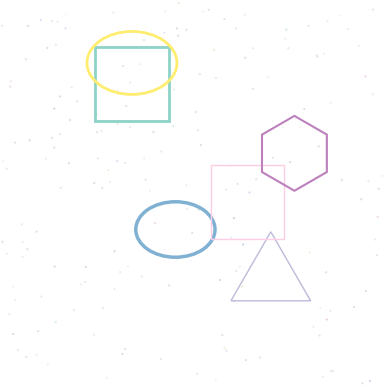[{"shape": "square", "thickness": 2, "radius": 0.48, "center": [0.342, 0.783]}, {"shape": "triangle", "thickness": 1, "radius": 0.6, "center": [0.703, 0.278]}, {"shape": "oval", "thickness": 2.5, "radius": 0.51, "center": [0.456, 0.404]}, {"shape": "square", "thickness": 1, "radius": 0.48, "center": [0.643, 0.475]}, {"shape": "hexagon", "thickness": 1.5, "radius": 0.49, "center": [0.765, 0.602]}, {"shape": "oval", "thickness": 2, "radius": 0.58, "center": [0.343, 0.836]}]